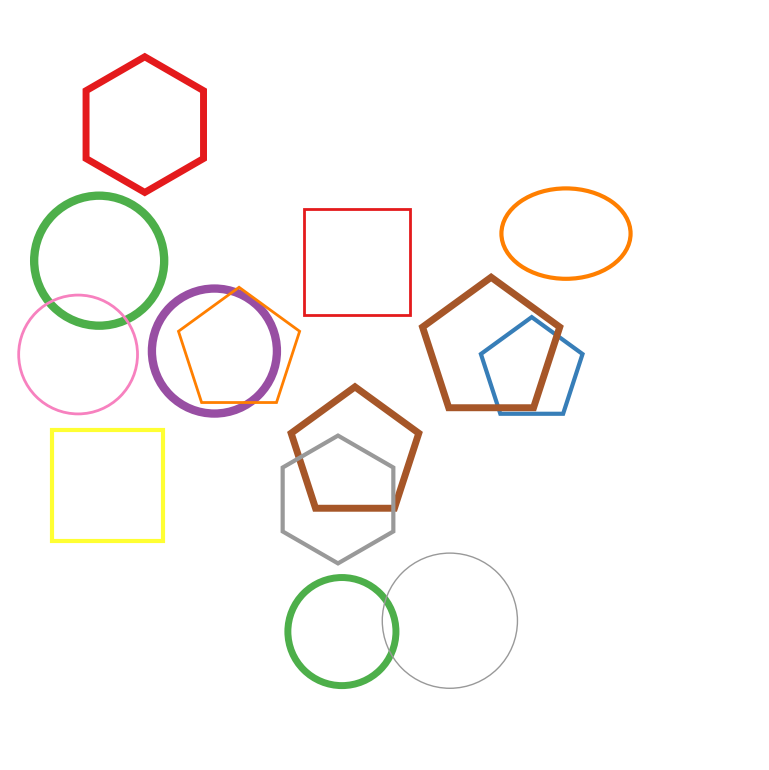[{"shape": "square", "thickness": 1, "radius": 0.34, "center": [0.464, 0.66]}, {"shape": "hexagon", "thickness": 2.5, "radius": 0.44, "center": [0.188, 0.838]}, {"shape": "pentagon", "thickness": 1.5, "radius": 0.35, "center": [0.691, 0.519]}, {"shape": "circle", "thickness": 2.5, "radius": 0.35, "center": [0.444, 0.18]}, {"shape": "circle", "thickness": 3, "radius": 0.42, "center": [0.129, 0.661]}, {"shape": "circle", "thickness": 3, "radius": 0.41, "center": [0.278, 0.544]}, {"shape": "pentagon", "thickness": 1, "radius": 0.41, "center": [0.31, 0.544]}, {"shape": "oval", "thickness": 1.5, "radius": 0.42, "center": [0.735, 0.697]}, {"shape": "square", "thickness": 1.5, "radius": 0.36, "center": [0.14, 0.369]}, {"shape": "pentagon", "thickness": 2.5, "radius": 0.47, "center": [0.638, 0.546]}, {"shape": "pentagon", "thickness": 2.5, "radius": 0.44, "center": [0.461, 0.41]}, {"shape": "circle", "thickness": 1, "radius": 0.39, "center": [0.101, 0.54]}, {"shape": "hexagon", "thickness": 1.5, "radius": 0.41, "center": [0.439, 0.351]}, {"shape": "circle", "thickness": 0.5, "radius": 0.44, "center": [0.584, 0.194]}]